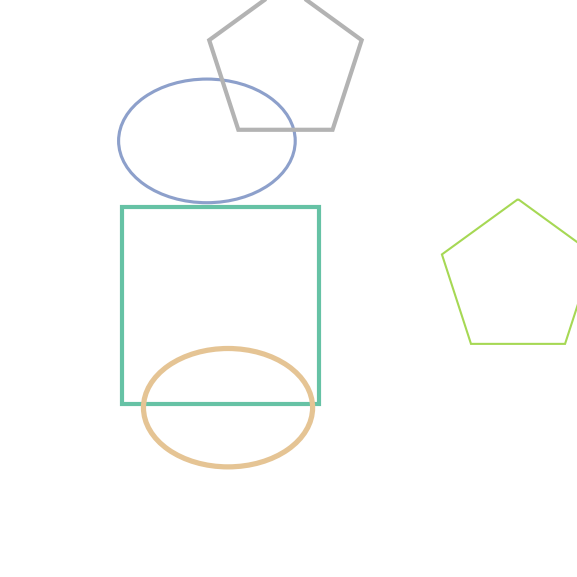[{"shape": "square", "thickness": 2, "radius": 0.85, "center": [0.381, 0.47]}, {"shape": "oval", "thickness": 1.5, "radius": 0.76, "center": [0.358, 0.755]}, {"shape": "pentagon", "thickness": 1, "radius": 0.69, "center": [0.897, 0.516]}, {"shape": "oval", "thickness": 2.5, "radius": 0.73, "center": [0.395, 0.293]}, {"shape": "pentagon", "thickness": 2, "radius": 0.69, "center": [0.494, 0.887]}]